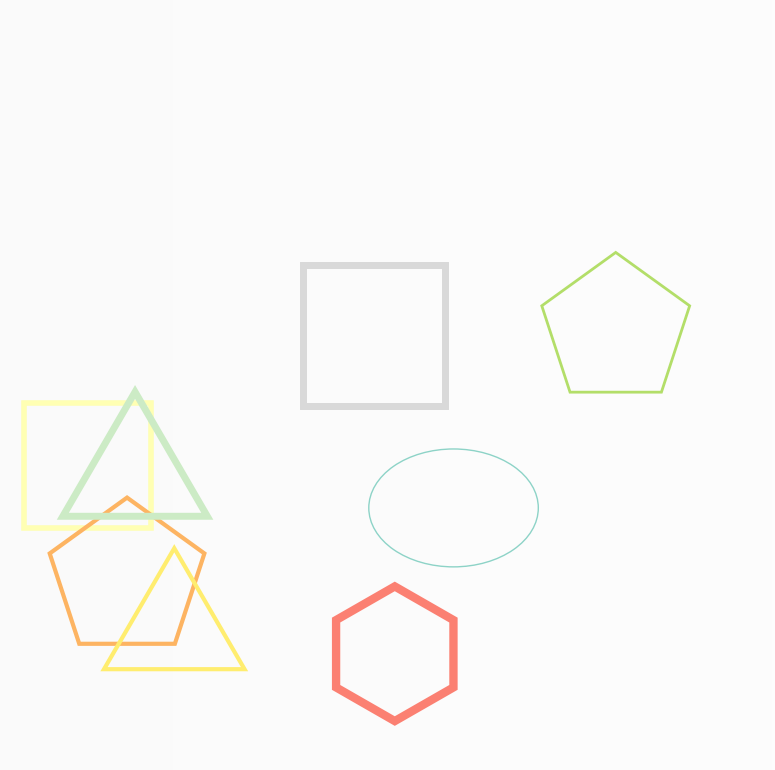[{"shape": "oval", "thickness": 0.5, "radius": 0.55, "center": [0.585, 0.34]}, {"shape": "square", "thickness": 2, "radius": 0.41, "center": [0.113, 0.395]}, {"shape": "hexagon", "thickness": 3, "radius": 0.44, "center": [0.509, 0.151]}, {"shape": "pentagon", "thickness": 1.5, "radius": 0.52, "center": [0.164, 0.249]}, {"shape": "pentagon", "thickness": 1, "radius": 0.5, "center": [0.794, 0.572]}, {"shape": "square", "thickness": 2.5, "radius": 0.46, "center": [0.483, 0.565]}, {"shape": "triangle", "thickness": 2.5, "radius": 0.54, "center": [0.174, 0.383]}, {"shape": "triangle", "thickness": 1.5, "radius": 0.52, "center": [0.225, 0.183]}]